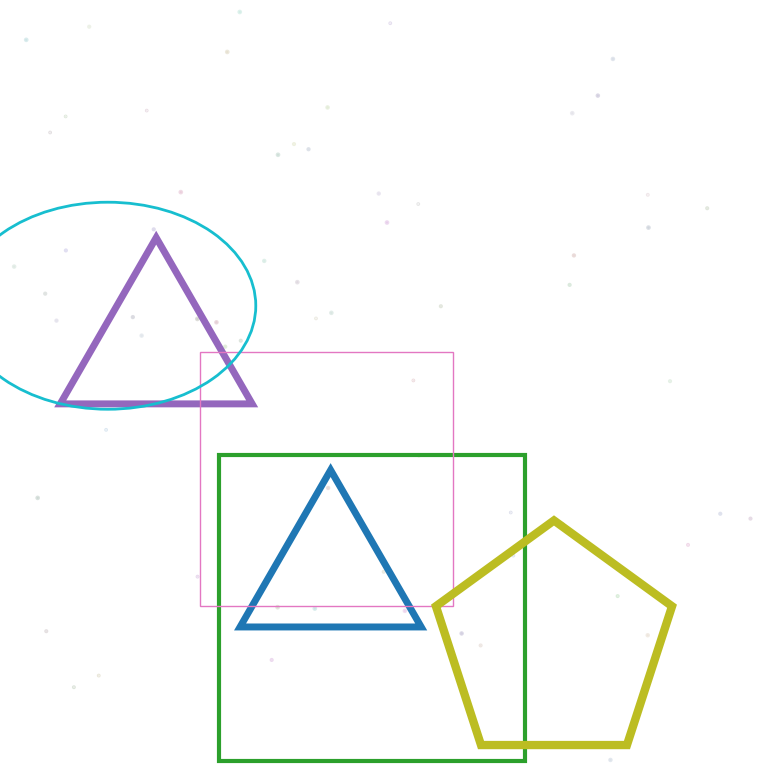[{"shape": "triangle", "thickness": 2.5, "radius": 0.68, "center": [0.429, 0.254]}, {"shape": "square", "thickness": 1.5, "radius": 0.99, "center": [0.483, 0.211]}, {"shape": "triangle", "thickness": 2.5, "radius": 0.72, "center": [0.203, 0.547]}, {"shape": "square", "thickness": 0.5, "radius": 0.82, "center": [0.424, 0.378]}, {"shape": "pentagon", "thickness": 3, "radius": 0.81, "center": [0.719, 0.163]}, {"shape": "oval", "thickness": 1, "radius": 0.96, "center": [0.14, 0.603]}]